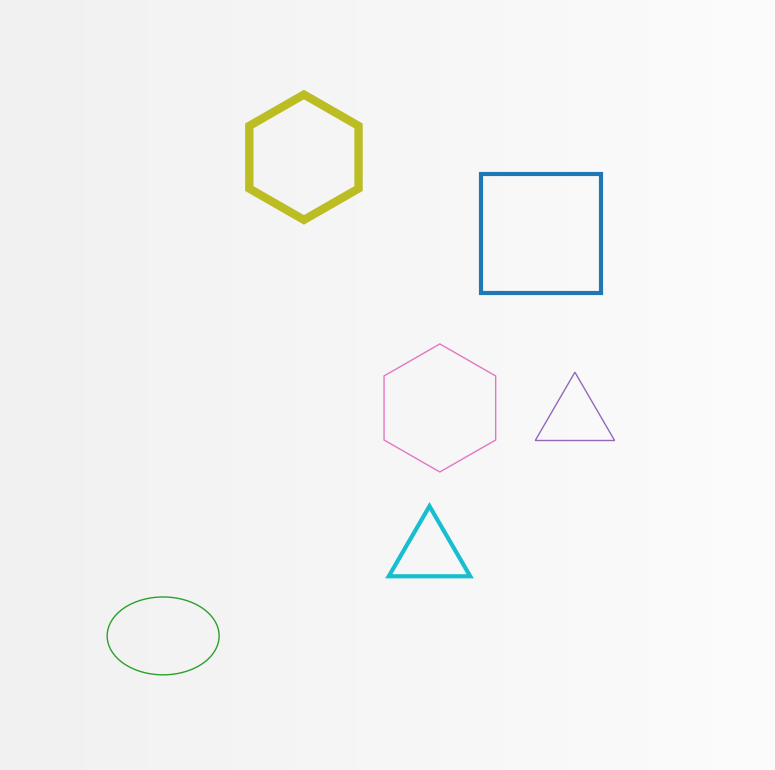[{"shape": "square", "thickness": 1.5, "radius": 0.39, "center": [0.698, 0.697]}, {"shape": "oval", "thickness": 0.5, "radius": 0.36, "center": [0.21, 0.174]}, {"shape": "triangle", "thickness": 0.5, "radius": 0.3, "center": [0.742, 0.457]}, {"shape": "hexagon", "thickness": 0.5, "radius": 0.42, "center": [0.568, 0.47]}, {"shape": "hexagon", "thickness": 3, "radius": 0.41, "center": [0.392, 0.796]}, {"shape": "triangle", "thickness": 1.5, "radius": 0.3, "center": [0.554, 0.282]}]